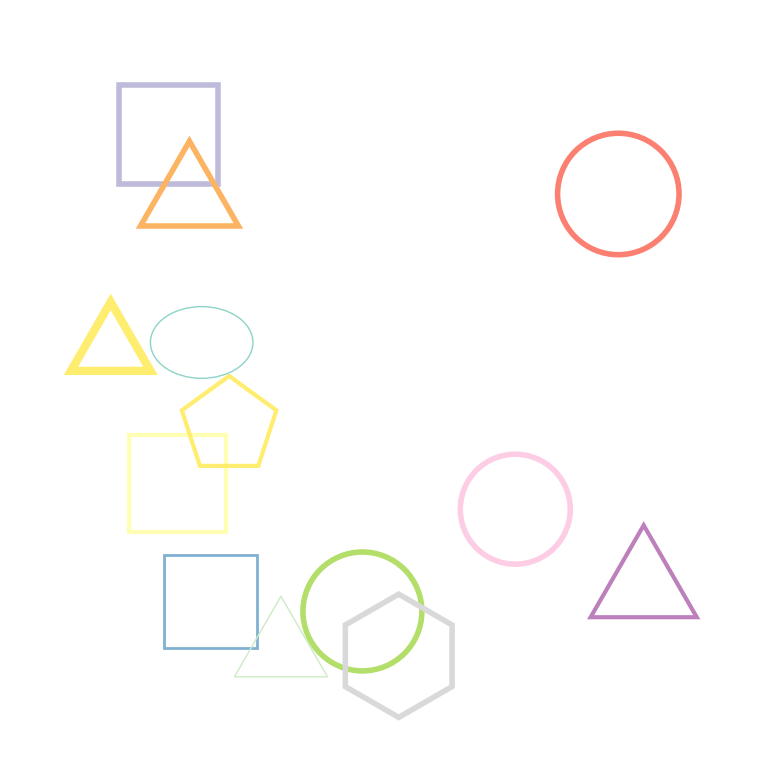[{"shape": "oval", "thickness": 0.5, "radius": 0.33, "center": [0.262, 0.555]}, {"shape": "square", "thickness": 1.5, "radius": 0.31, "center": [0.23, 0.372]}, {"shape": "square", "thickness": 2, "radius": 0.32, "center": [0.219, 0.825]}, {"shape": "circle", "thickness": 2, "radius": 0.39, "center": [0.803, 0.748]}, {"shape": "square", "thickness": 1, "radius": 0.3, "center": [0.274, 0.219]}, {"shape": "triangle", "thickness": 2, "radius": 0.37, "center": [0.246, 0.743]}, {"shape": "circle", "thickness": 2, "radius": 0.39, "center": [0.471, 0.206]}, {"shape": "circle", "thickness": 2, "radius": 0.36, "center": [0.669, 0.339]}, {"shape": "hexagon", "thickness": 2, "radius": 0.4, "center": [0.518, 0.148]}, {"shape": "triangle", "thickness": 1.5, "radius": 0.4, "center": [0.836, 0.238]}, {"shape": "triangle", "thickness": 0.5, "radius": 0.35, "center": [0.365, 0.156]}, {"shape": "pentagon", "thickness": 1.5, "radius": 0.32, "center": [0.298, 0.447]}, {"shape": "triangle", "thickness": 3, "radius": 0.3, "center": [0.144, 0.548]}]